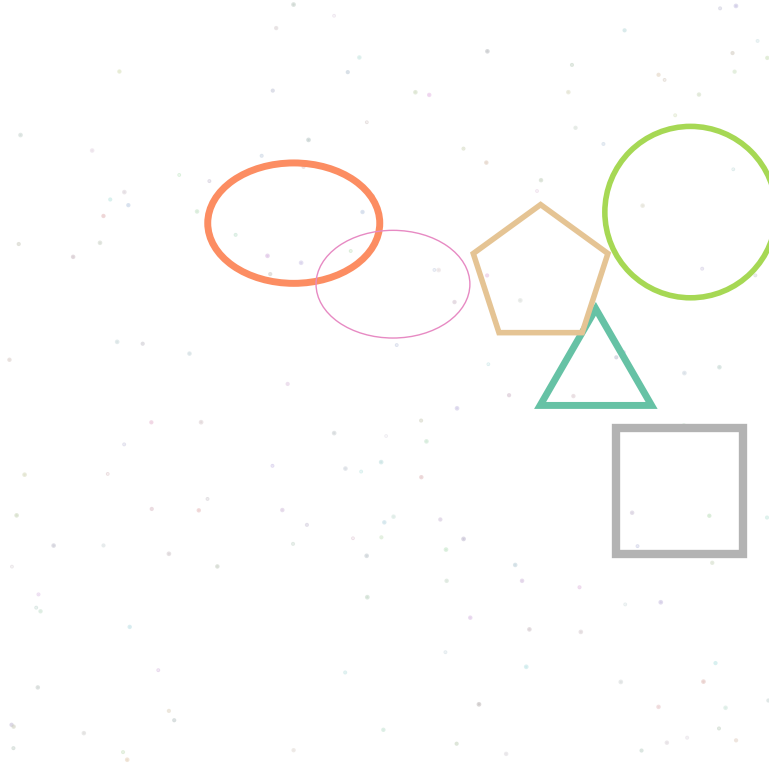[{"shape": "triangle", "thickness": 2.5, "radius": 0.42, "center": [0.774, 0.515]}, {"shape": "oval", "thickness": 2.5, "radius": 0.56, "center": [0.381, 0.71]}, {"shape": "oval", "thickness": 0.5, "radius": 0.5, "center": [0.51, 0.631]}, {"shape": "circle", "thickness": 2, "radius": 0.56, "center": [0.897, 0.725]}, {"shape": "pentagon", "thickness": 2, "radius": 0.46, "center": [0.702, 0.642]}, {"shape": "square", "thickness": 3, "radius": 0.41, "center": [0.882, 0.362]}]